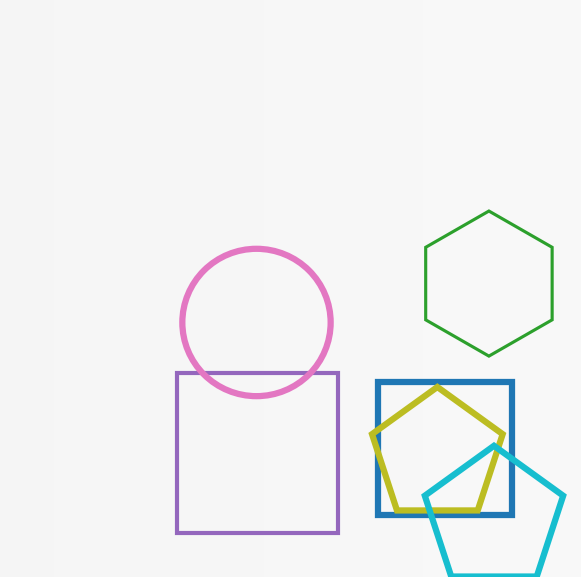[{"shape": "square", "thickness": 3, "radius": 0.58, "center": [0.765, 0.223]}, {"shape": "hexagon", "thickness": 1.5, "radius": 0.63, "center": [0.841, 0.508]}, {"shape": "square", "thickness": 2, "radius": 0.69, "center": [0.442, 0.215]}, {"shape": "circle", "thickness": 3, "radius": 0.64, "center": [0.441, 0.441]}, {"shape": "pentagon", "thickness": 3, "radius": 0.59, "center": [0.752, 0.211]}, {"shape": "pentagon", "thickness": 3, "radius": 0.63, "center": [0.85, 0.102]}]